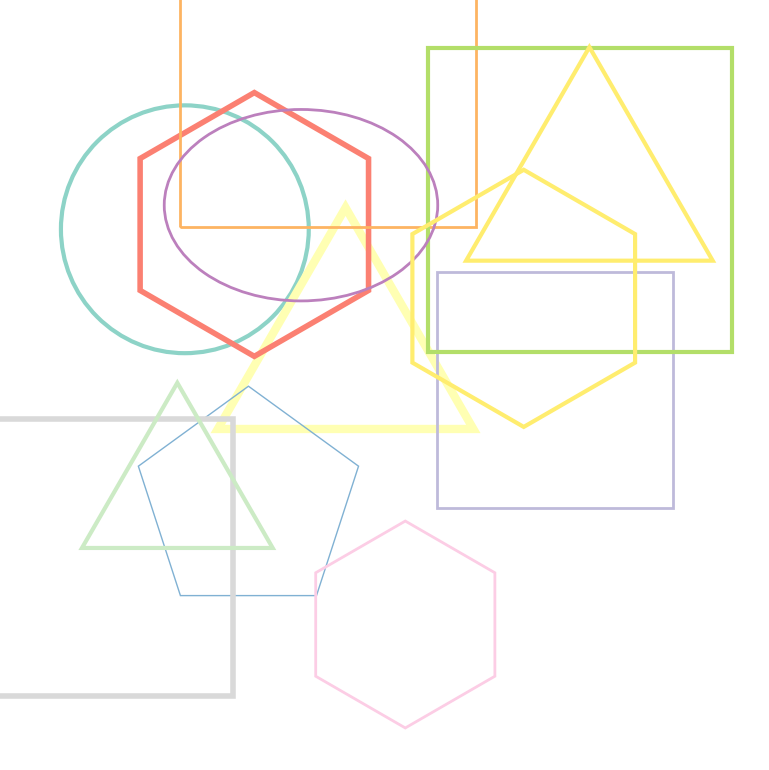[{"shape": "circle", "thickness": 1.5, "radius": 0.8, "center": [0.24, 0.702]}, {"shape": "triangle", "thickness": 3, "radius": 0.96, "center": [0.449, 0.539]}, {"shape": "square", "thickness": 1, "radius": 0.77, "center": [0.721, 0.493]}, {"shape": "hexagon", "thickness": 2, "radius": 0.86, "center": [0.33, 0.708]}, {"shape": "pentagon", "thickness": 0.5, "radius": 0.75, "center": [0.323, 0.348]}, {"shape": "square", "thickness": 1, "radius": 0.96, "center": [0.426, 0.897]}, {"shape": "square", "thickness": 1.5, "radius": 0.99, "center": [0.754, 0.74]}, {"shape": "hexagon", "thickness": 1, "radius": 0.67, "center": [0.526, 0.189]}, {"shape": "square", "thickness": 2, "radius": 0.9, "center": [0.123, 0.276]}, {"shape": "oval", "thickness": 1, "radius": 0.89, "center": [0.391, 0.734]}, {"shape": "triangle", "thickness": 1.5, "radius": 0.71, "center": [0.23, 0.36]}, {"shape": "triangle", "thickness": 1.5, "radius": 0.92, "center": [0.765, 0.754]}, {"shape": "hexagon", "thickness": 1.5, "radius": 0.83, "center": [0.68, 0.613]}]